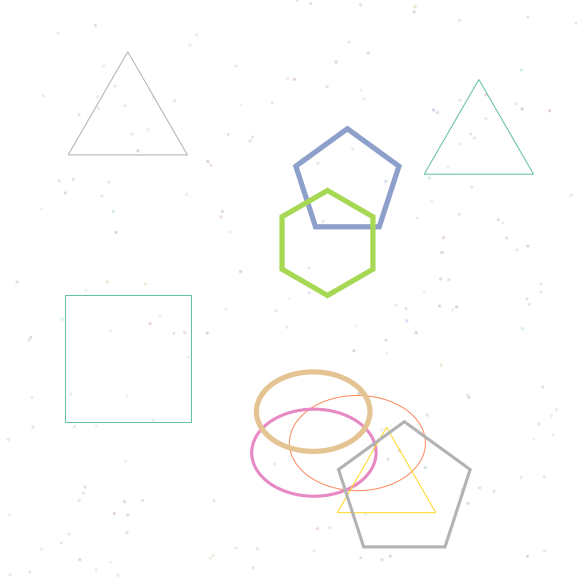[{"shape": "square", "thickness": 0.5, "radius": 0.55, "center": [0.222, 0.378]}, {"shape": "triangle", "thickness": 0.5, "radius": 0.55, "center": [0.829, 0.752]}, {"shape": "oval", "thickness": 0.5, "radius": 0.59, "center": [0.619, 0.232]}, {"shape": "pentagon", "thickness": 2.5, "radius": 0.47, "center": [0.602, 0.682]}, {"shape": "oval", "thickness": 1.5, "radius": 0.54, "center": [0.544, 0.215]}, {"shape": "hexagon", "thickness": 2.5, "radius": 0.45, "center": [0.567, 0.578]}, {"shape": "triangle", "thickness": 0.5, "radius": 0.49, "center": [0.669, 0.161]}, {"shape": "oval", "thickness": 2.5, "radius": 0.49, "center": [0.542, 0.286]}, {"shape": "pentagon", "thickness": 1.5, "radius": 0.6, "center": [0.7, 0.149]}, {"shape": "triangle", "thickness": 0.5, "radius": 0.6, "center": [0.221, 0.79]}]